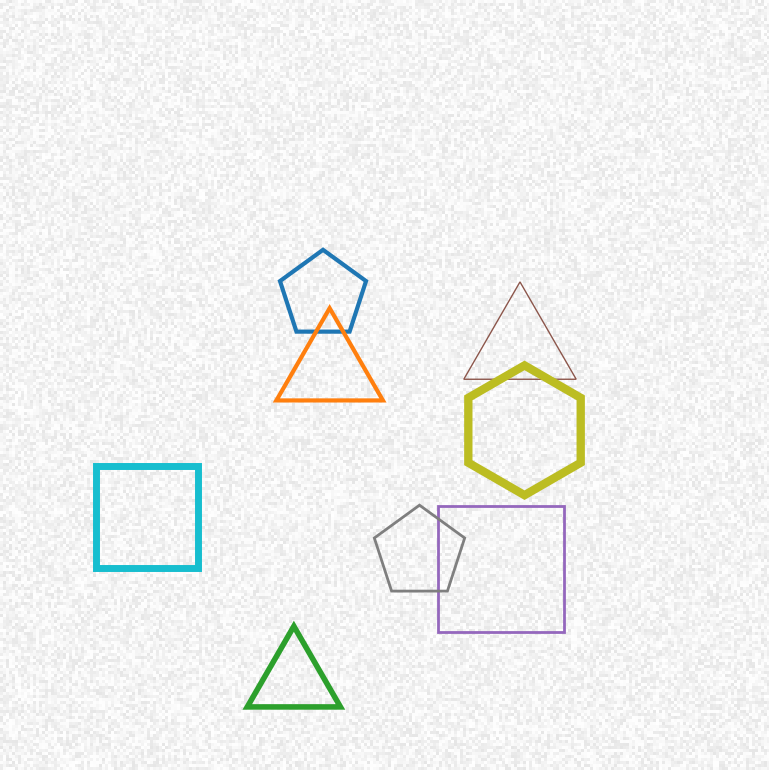[{"shape": "pentagon", "thickness": 1.5, "radius": 0.29, "center": [0.42, 0.617]}, {"shape": "triangle", "thickness": 1.5, "radius": 0.4, "center": [0.428, 0.52]}, {"shape": "triangle", "thickness": 2, "radius": 0.35, "center": [0.382, 0.117]}, {"shape": "square", "thickness": 1, "radius": 0.41, "center": [0.651, 0.261]}, {"shape": "triangle", "thickness": 0.5, "radius": 0.42, "center": [0.675, 0.55]}, {"shape": "pentagon", "thickness": 1, "radius": 0.31, "center": [0.545, 0.282]}, {"shape": "hexagon", "thickness": 3, "radius": 0.42, "center": [0.681, 0.441]}, {"shape": "square", "thickness": 2.5, "radius": 0.33, "center": [0.191, 0.328]}]